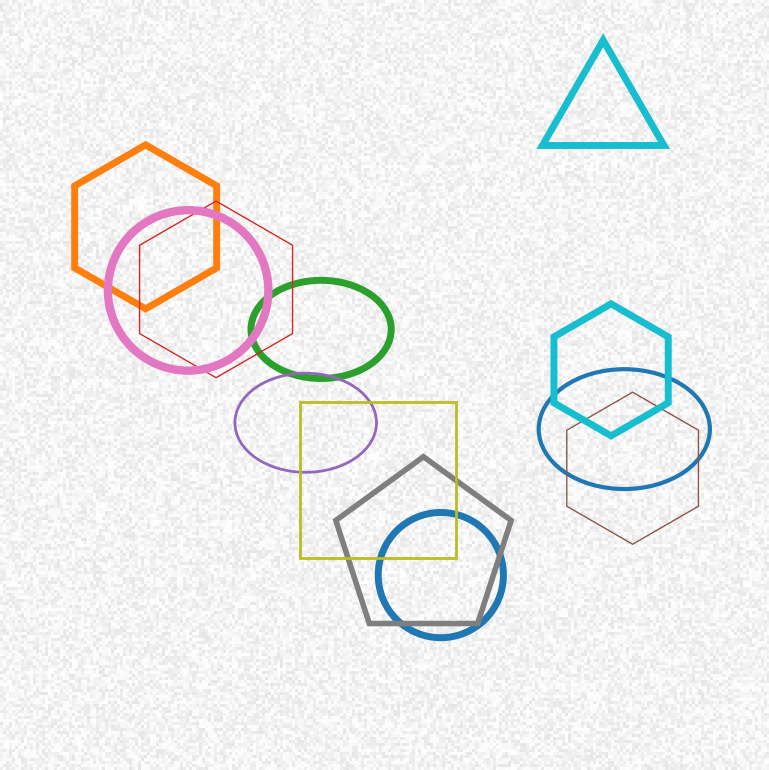[{"shape": "circle", "thickness": 2.5, "radius": 0.41, "center": [0.572, 0.253]}, {"shape": "oval", "thickness": 1.5, "radius": 0.56, "center": [0.811, 0.443]}, {"shape": "hexagon", "thickness": 2.5, "radius": 0.53, "center": [0.189, 0.705]}, {"shape": "oval", "thickness": 2.5, "radius": 0.46, "center": [0.417, 0.572]}, {"shape": "hexagon", "thickness": 0.5, "radius": 0.57, "center": [0.281, 0.624]}, {"shape": "oval", "thickness": 1, "radius": 0.46, "center": [0.397, 0.451]}, {"shape": "hexagon", "thickness": 0.5, "radius": 0.49, "center": [0.822, 0.392]}, {"shape": "circle", "thickness": 3, "radius": 0.52, "center": [0.244, 0.623]}, {"shape": "pentagon", "thickness": 2, "radius": 0.6, "center": [0.55, 0.287]}, {"shape": "square", "thickness": 1, "radius": 0.51, "center": [0.491, 0.377]}, {"shape": "triangle", "thickness": 2.5, "radius": 0.46, "center": [0.783, 0.857]}, {"shape": "hexagon", "thickness": 2.5, "radius": 0.43, "center": [0.794, 0.52]}]